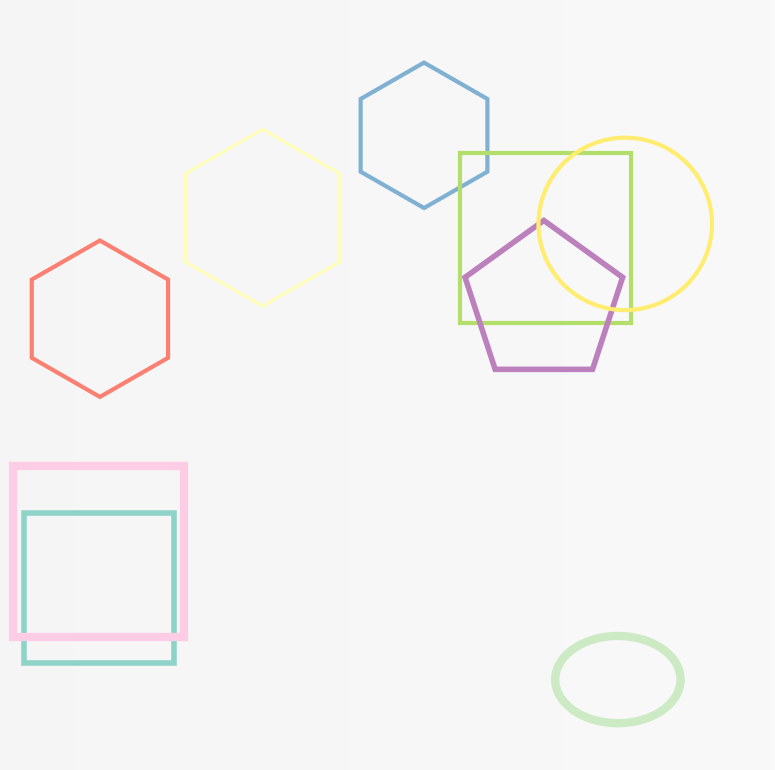[{"shape": "square", "thickness": 2, "radius": 0.49, "center": [0.128, 0.236]}, {"shape": "hexagon", "thickness": 1, "radius": 0.57, "center": [0.339, 0.717]}, {"shape": "hexagon", "thickness": 1.5, "radius": 0.51, "center": [0.129, 0.586]}, {"shape": "hexagon", "thickness": 1.5, "radius": 0.47, "center": [0.547, 0.824]}, {"shape": "square", "thickness": 1.5, "radius": 0.55, "center": [0.704, 0.691]}, {"shape": "square", "thickness": 3, "radius": 0.55, "center": [0.127, 0.284]}, {"shape": "pentagon", "thickness": 2, "radius": 0.53, "center": [0.702, 0.607]}, {"shape": "oval", "thickness": 3, "radius": 0.4, "center": [0.797, 0.117]}, {"shape": "circle", "thickness": 1.5, "radius": 0.56, "center": [0.807, 0.709]}]